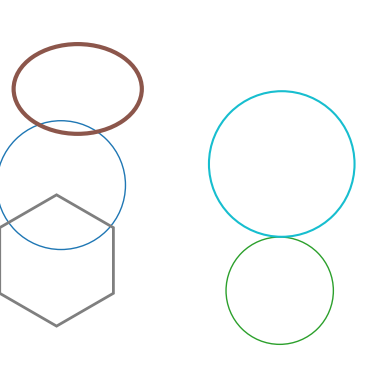[{"shape": "circle", "thickness": 1, "radius": 0.84, "center": [0.159, 0.519]}, {"shape": "circle", "thickness": 1, "radius": 0.7, "center": [0.726, 0.245]}, {"shape": "oval", "thickness": 3, "radius": 0.83, "center": [0.202, 0.769]}, {"shape": "hexagon", "thickness": 2, "radius": 0.85, "center": [0.147, 0.323]}, {"shape": "circle", "thickness": 1.5, "radius": 0.95, "center": [0.732, 0.574]}]